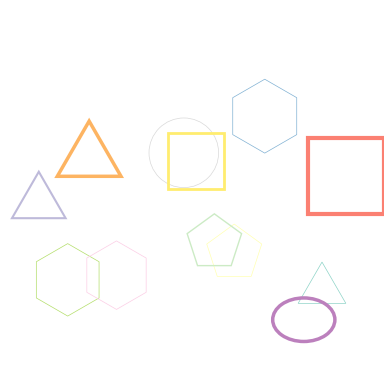[{"shape": "triangle", "thickness": 0.5, "radius": 0.36, "center": [0.836, 0.248]}, {"shape": "pentagon", "thickness": 0.5, "radius": 0.38, "center": [0.608, 0.343]}, {"shape": "triangle", "thickness": 1.5, "radius": 0.4, "center": [0.101, 0.473]}, {"shape": "square", "thickness": 3, "radius": 0.49, "center": [0.899, 0.543]}, {"shape": "hexagon", "thickness": 0.5, "radius": 0.48, "center": [0.688, 0.698]}, {"shape": "triangle", "thickness": 2.5, "radius": 0.48, "center": [0.232, 0.59]}, {"shape": "hexagon", "thickness": 0.5, "radius": 0.47, "center": [0.176, 0.273]}, {"shape": "hexagon", "thickness": 0.5, "radius": 0.44, "center": [0.303, 0.285]}, {"shape": "circle", "thickness": 0.5, "radius": 0.45, "center": [0.477, 0.603]}, {"shape": "oval", "thickness": 2.5, "radius": 0.4, "center": [0.789, 0.17]}, {"shape": "pentagon", "thickness": 1, "radius": 0.37, "center": [0.557, 0.37]}, {"shape": "square", "thickness": 2, "radius": 0.36, "center": [0.509, 0.581]}]